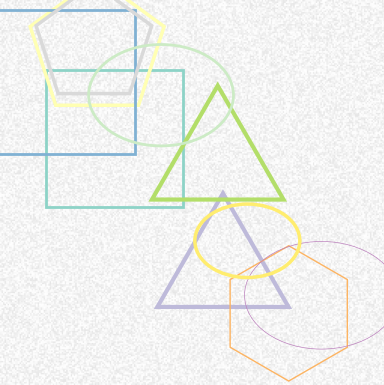[{"shape": "square", "thickness": 2, "radius": 0.89, "center": [0.297, 0.64]}, {"shape": "pentagon", "thickness": 2.5, "radius": 0.91, "center": [0.252, 0.875]}, {"shape": "triangle", "thickness": 3, "radius": 0.98, "center": [0.579, 0.301]}, {"shape": "square", "thickness": 2, "radius": 0.94, "center": [0.162, 0.787]}, {"shape": "hexagon", "thickness": 1, "radius": 0.88, "center": [0.75, 0.186]}, {"shape": "triangle", "thickness": 3, "radius": 0.99, "center": [0.565, 0.58]}, {"shape": "pentagon", "thickness": 2.5, "radius": 0.79, "center": [0.244, 0.885]}, {"shape": "oval", "thickness": 0.5, "radius": 1.0, "center": [0.835, 0.233]}, {"shape": "oval", "thickness": 2, "radius": 0.94, "center": [0.418, 0.753]}, {"shape": "oval", "thickness": 2.5, "radius": 0.68, "center": [0.642, 0.375]}]